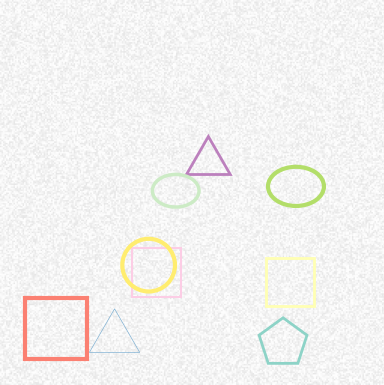[{"shape": "pentagon", "thickness": 2, "radius": 0.33, "center": [0.735, 0.109]}, {"shape": "square", "thickness": 2, "radius": 0.31, "center": [0.754, 0.267]}, {"shape": "square", "thickness": 3, "radius": 0.4, "center": [0.145, 0.147]}, {"shape": "triangle", "thickness": 0.5, "radius": 0.38, "center": [0.298, 0.122]}, {"shape": "oval", "thickness": 3, "radius": 0.36, "center": [0.769, 0.516]}, {"shape": "square", "thickness": 1.5, "radius": 0.32, "center": [0.405, 0.293]}, {"shape": "triangle", "thickness": 2, "radius": 0.33, "center": [0.541, 0.58]}, {"shape": "oval", "thickness": 2.5, "radius": 0.3, "center": [0.456, 0.505]}, {"shape": "circle", "thickness": 3, "radius": 0.34, "center": [0.386, 0.311]}]